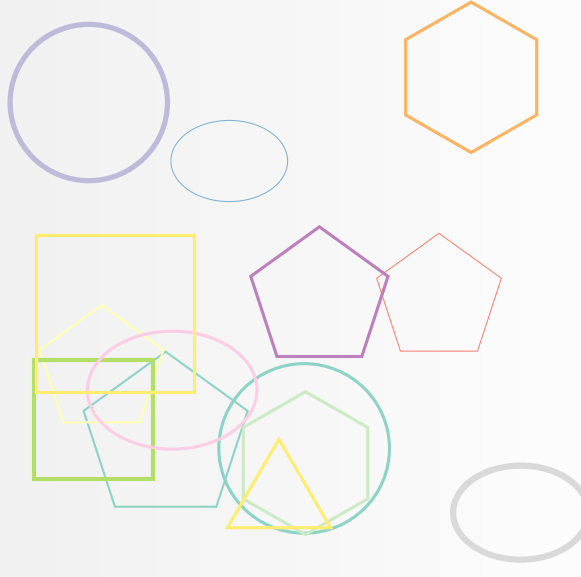[{"shape": "pentagon", "thickness": 1, "radius": 0.74, "center": [0.285, 0.242]}, {"shape": "circle", "thickness": 1.5, "radius": 0.73, "center": [0.523, 0.223]}, {"shape": "pentagon", "thickness": 1, "radius": 0.56, "center": [0.175, 0.359]}, {"shape": "circle", "thickness": 2.5, "radius": 0.68, "center": [0.153, 0.822]}, {"shape": "pentagon", "thickness": 0.5, "radius": 0.56, "center": [0.755, 0.482]}, {"shape": "oval", "thickness": 0.5, "radius": 0.5, "center": [0.394, 0.72]}, {"shape": "hexagon", "thickness": 1.5, "radius": 0.65, "center": [0.811, 0.865]}, {"shape": "square", "thickness": 2, "radius": 0.51, "center": [0.161, 0.272]}, {"shape": "oval", "thickness": 1.5, "radius": 0.73, "center": [0.296, 0.324]}, {"shape": "oval", "thickness": 3, "radius": 0.58, "center": [0.896, 0.111]}, {"shape": "pentagon", "thickness": 1.5, "radius": 0.62, "center": [0.55, 0.482]}, {"shape": "hexagon", "thickness": 1.5, "radius": 0.62, "center": [0.526, 0.197]}, {"shape": "triangle", "thickness": 1.5, "radius": 0.51, "center": [0.48, 0.136]}, {"shape": "square", "thickness": 1.5, "radius": 0.68, "center": [0.199, 0.456]}]